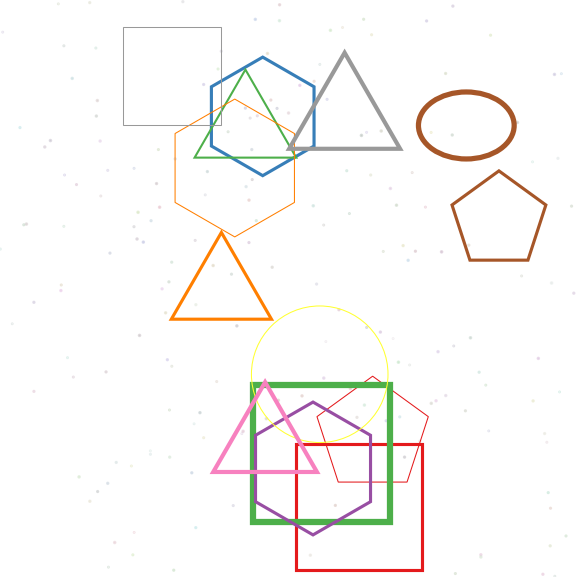[{"shape": "pentagon", "thickness": 0.5, "radius": 0.51, "center": [0.645, 0.246]}, {"shape": "square", "thickness": 1.5, "radius": 0.55, "center": [0.622, 0.121]}, {"shape": "hexagon", "thickness": 1.5, "radius": 0.51, "center": [0.455, 0.798]}, {"shape": "triangle", "thickness": 1, "radius": 0.51, "center": [0.425, 0.777]}, {"shape": "square", "thickness": 3, "radius": 0.59, "center": [0.557, 0.215]}, {"shape": "hexagon", "thickness": 1.5, "radius": 0.57, "center": [0.542, 0.188]}, {"shape": "hexagon", "thickness": 0.5, "radius": 0.6, "center": [0.407, 0.708]}, {"shape": "triangle", "thickness": 1.5, "radius": 0.5, "center": [0.383, 0.496]}, {"shape": "circle", "thickness": 0.5, "radius": 0.59, "center": [0.554, 0.351]}, {"shape": "pentagon", "thickness": 1.5, "radius": 0.43, "center": [0.864, 0.618]}, {"shape": "oval", "thickness": 2.5, "radius": 0.41, "center": [0.807, 0.782]}, {"shape": "triangle", "thickness": 2, "radius": 0.52, "center": [0.459, 0.234]}, {"shape": "square", "thickness": 0.5, "radius": 0.43, "center": [0.298, 0.868]}, {"shape": "triangle", "thickness": 2, "radius": 0.55, "center": [0.597, 0.797]}]